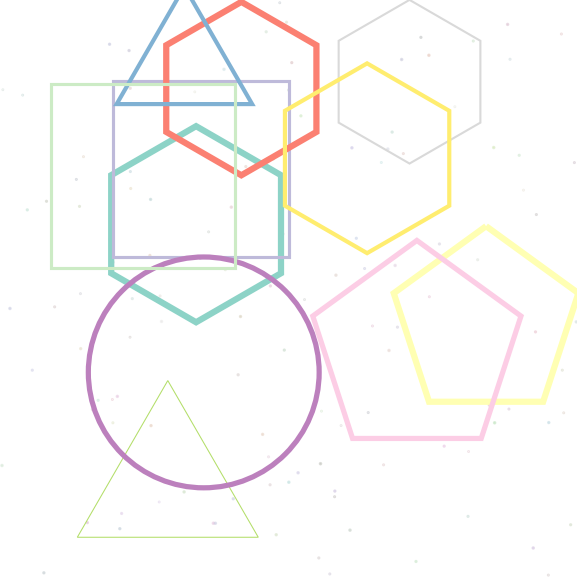[{"shape": "hexagon", "thickness": 3, "radius": 0.85, "center": [0.34, 0.611]}, {"shape": "pentagon", "thickness": 3, "radius": 0.84, "center": [0.842, 0.439]}, {"shape": "square", "thickness": 1.5, "radius": 0.76, "center": [0.348, 0.707]}, {"shape": "hexagon", "thickness": 3, "radius": 0.75, "center": [0.418, 0.846]}, {"shape": "triangle", "thickness": 2, "radius": 0.68, "center": [0.319, 0.887]}, {"shape": "triangle", "thickness": 0.5, "radius": 0.9, "center": [0.291, 0.159]}, {"shape": "pentagon", "thickness": 2.5, "radius": 0.95, "center": [0.722, 0.393]}, {"shape": "hexagon", "thickness": 1, "radius": 0.71, "center": [0.709, 0.858]}, {"shape": "circle", "thickness": 2.5, "radius": 1.0, "center": [0.353, 0.354]}, {"shape": "square", "thickness": 1.5, "radius": 0.8, "center": [0.248, 0.695]}, {"shape": "hexagon", "thickness": 2, "radius": 0.82, "center": [0.636, 0.725]}]